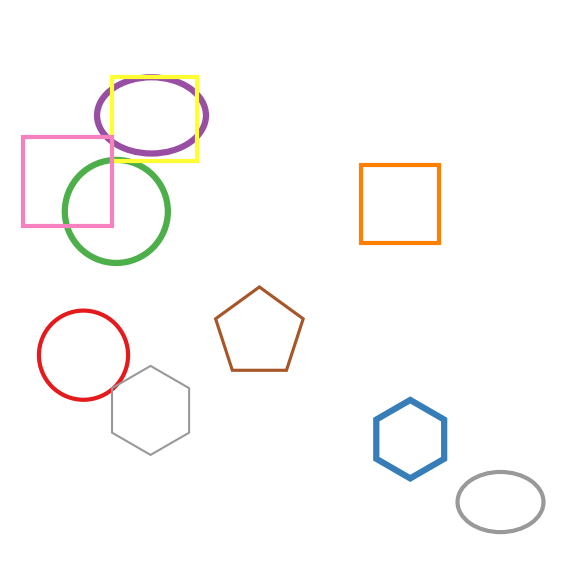[{"shape": "circle", "thickness": 2, "radius": 0.39, "center": [0.145, 0.384]}, {"shape": "hexagon", "thickness": 3, "radius": 0.34, "center": [0.71, 0.239]}, {"shape": "circle", "thickness": 3, "radius": 0.45, "center": [0.201, 0.633]}, {"shape": "oval", "thickness": 3, "radius": 0.47, "center": [0.262, 0.799]}, {"shape": "square", "thickness": 2, "radius": 0.34, "center": [0.692, 0.646]}, {"shape": "square", "thickness": 2, "radius": 0.37, "center": [0.267, 0.793]}, {"shape": "pentagon", "thickness": 1.5, "radius": 0.4, "center": [0.449, 0.422]}, {"shape": "square", "thickness": 2, "radius": 0.39, "center": [0.117, 0.685]}, {"shape": "oval", "thickness": 2, "radius": 0.37, "center": [0.867, 0.13]}, {"shape": "hexagon", "thickness": 1, "radius": 0.39, "center": [0.261, 0.288]}]